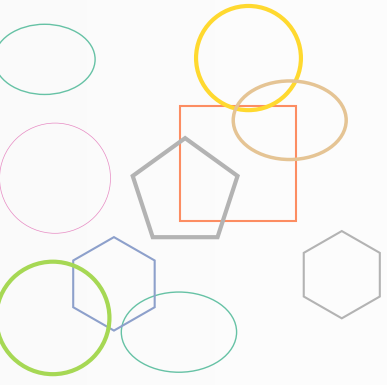[{"shape": "oval", "thickness": 1, "radius": 0.74, "center": [0.462, 0.137]}, {"shape": "oval", "thickness": 1, "radius": 0.65, "center": [0.115, 0.846]}, {"shape": "square", "thickness": 1.5, "radius": 0.74, "center": [0.614, 0.576]}, {"shape": "hexagon", "thickness": 1.5, "radius": 0.61, "center": [0.294, 0.263]}, {"shape": "circle", "thickness": 0.5, "radius": 0.72, "center": [0.142, 0.537]}, {"shape": "circle", "thickness": 3, "radius": 0.73, "center": [0.136, 0.174]}, {"shape": "circle", "thickness": 3, "radius": 0.68, "center": [0.641, 0.849]}, {"shape": "oval", "thickness": 2.5, "radius": 0.73, "center": [0.748, 0.688]}, {"shape": "hexagon", "thickness": 1.5, "radius": 0.57, "center": [0.882, 0.287]}, {"shape": "pentagon", "thickness": 3, "radius": 0.71, "center": [0.478, 0.499]}]